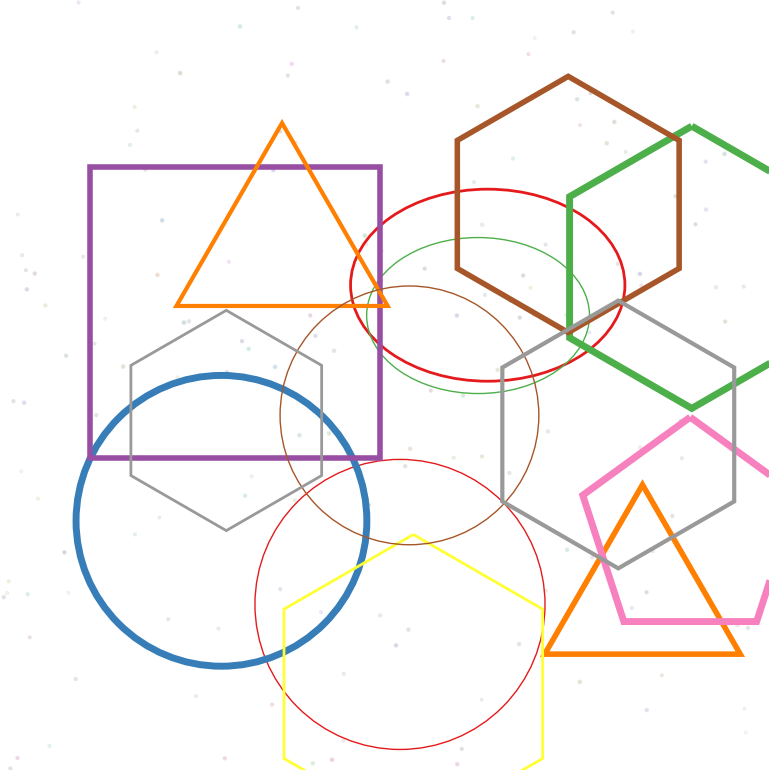[{"shape": "oval", "thickness": 1, "radius": 0.89, "center": [0.633, 0.63]}, {"shape": "circle", "thickness": 0.5, "radius": 0.94, "center": [0.519, 0.215]}, {"shape": "circle", "thickness": 2.5, "radius": 0.94, "center": [0.288, 0.324]}, {"shape": "hexagon", "thickness": 2.5, "radius": 0.92, "center": [0.898, 0.653]}, {"shape": "oval", "thickness": 0.5, "radius": 0.72, "center": [0.621, 0.59]}, {"shape": "square", "thickness": 2, "radius": 0.94, "center": [0.305, 0.594]}, {"shape": "triangle", "thickness": 1.5, "radius": 0.79, "center": [0.366, 0.682]}, {"shape": "triangle", "thickness": 2, "radius": 0.73, "center": [0.834, 0.224]}, {"shape": "hexagon", "thickness": 1, "radius": 0.97, "center": [0.537, 0.112]}, {"shape": "circle", "thickness": 0.5, "radius": 0.84, "center": [0.532, 0.461]}, {"shape": "hexagon", "thickness": 2, "radius": 0.83, "center": [0.738, 0.735]}, {"shape": "pentagon", "thickness": 2.5, "radius": 0.73, "center": [0.896, 0.311]}, {"shape": "hexagon", "thickness": 1.5, "radius": 0.87, "center": [0.803, 0.436]}, {"shape": "hexagon", "thickness": 1, "radius": 0.72, "center": [0.294, 0.454]}]